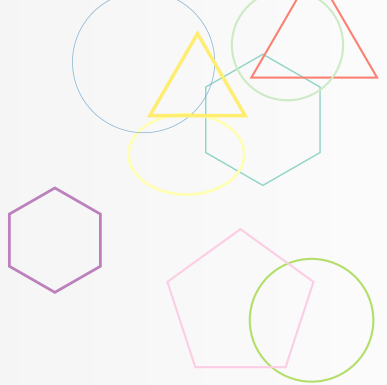[{"shape": "hexagon", "thickness": 1, "radius": 0.85, "center": [0.678, 0.689]}, {"shape": "oval", "thickness": 2, "radius": 0.75, "center": [0.481, 0.599]}, {"shape": "triangle", "thickness": 1.5, "radius": 0.94, "center": [0.811, 0.892]}, {"shape": "circle", "thickness": 0.5, "radius": 0.92, "center": [0.371, 0.839]}, {"shape": "circle", "thickness": 1.5, "radius": 0.8, "center": [0.804, 0.168]}, {"shape": "pentagon", "thickness": 1.5, "radius": 0.99, "center": [0.621, 0.207]}, {"shape": "hexagon", "thickness": 2, "radius": 0.68, "center": [0.142, 0.376]}, {"shape": "circle", "thickness": 1.5, "radius": 0.72, "center": [0.742, 0.883]}, {"shape": "triangle", "thickness": 2.5, "radius": 0.71, "center": [0.51, 0.771]}]